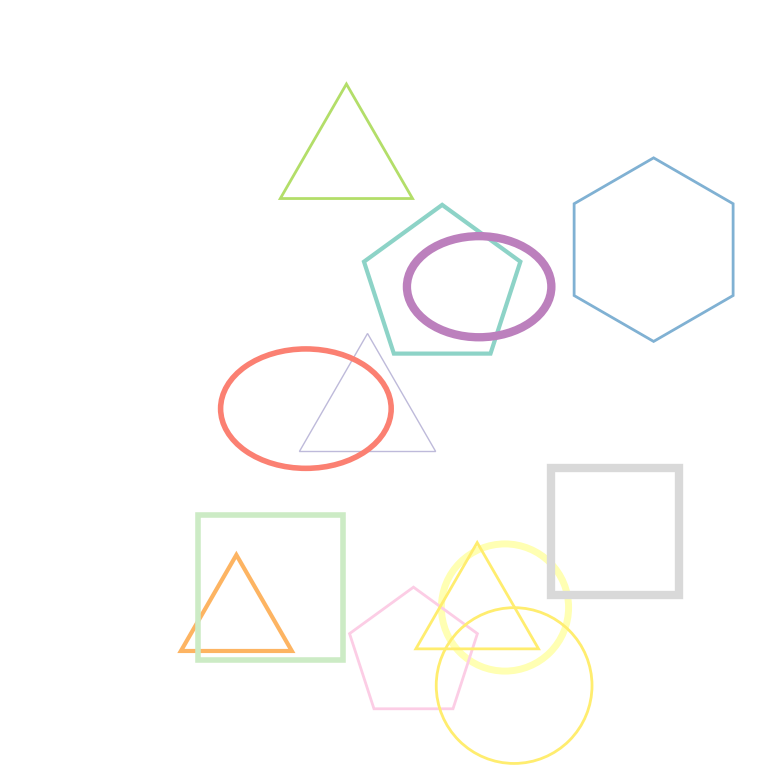[{"shape": "pentagon", "thickness": 1.5, "radius": 0.53, "center": [0.574, 0.627]}, {"shape": "circle", "thickness": 2.5, "radius": 0.41, "center": [0.656, 0.211]}, {"shape": "triangle", "thickness": 0.5, "radius": 0.51, "center": [0.477, 0.465]}, {"shape": "oval", "thickness": 2, "radius": 0.55, "center": [0.397, 0.469]}, {"shape": "hexagon", "thickness": 1, "radius": 0.6, "center": [0.849, 0.676]}, {"shape": "triangle", "thickness": 1.5, "radius": 0.42, "center": [0.307, 0.196]}, {"shape": "triangle", "thickness": 1, "radius": 0.5, "center": [0.45, 0.792]}, {"shape": "pentagon", "thickness": 1, "radius": 0.44, "center": [0.537, 0.15]}, {"shape": "square", "thickness": 3, "radius": 0.41, "center": [0.799, 0.309]}, {"shape": "oval", "thickness": 3, "radius": 0.47, "center": [0.622, 0.628]}, {"shape": "square", "thickness": 2, "radius": 0.47, "center": [0.352, 0.236]}, {"shape": "circle", "thickness": 1, "radius": 0.51, "center": [0.668, 0.11]}, {"shape": "triangle", "thickness": 1, "radius": 0.46, "center": [0.62, 0.203]}]